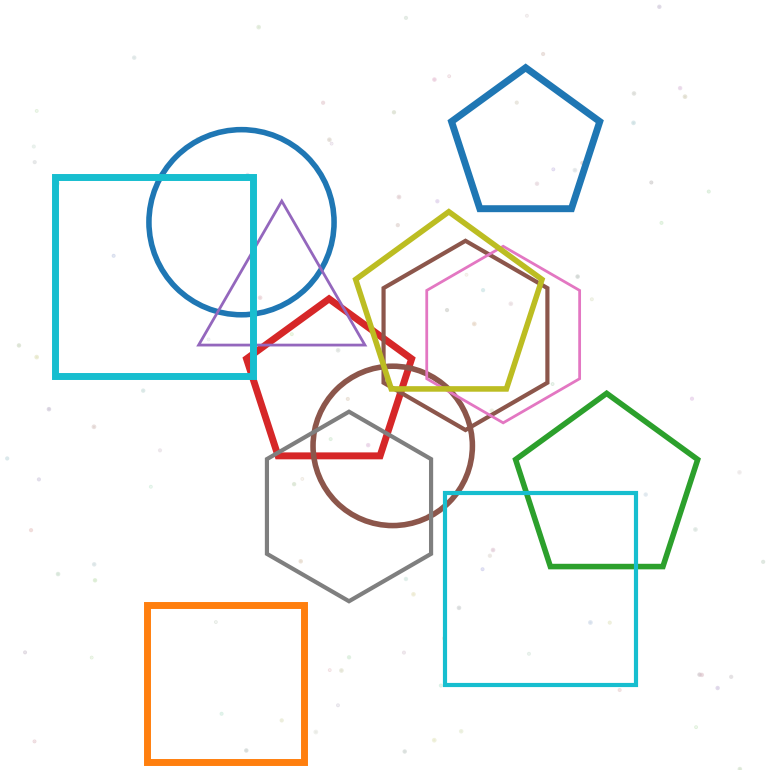[{"shape": "pentagon", "thickness": 2.5, "radius": 0.51, "center": [0.683, 0.811]}, {"shape": "circle", "thickness": 2, "radius": 0.6, "center": [0.314, 0.711]}, {"shape": "square", "thickness": 2.5, "radius": 0.51, "center": [0.293, 0.113]}, {"shape": "pentagon", "thickness": 2, "radius": 0.62, "center": [0.788, 0.365]}, {"shape": "pentagon", "thickness": 2.5, "radius": 0.56, "center": [0.427, 0.499]}, {"shape": "triangle", "thickness": 1, "radius": 0.62, "center": [0.366, 0.614]}, {"shape": "hexagon", "thickness": 1.5, "radius": 0.61, "center": [0.605, 0.564]}, {"shape": "circle", "thickness": 2, "radius": 0.52, "center": [0.51, 0.421]}, {"shape": "hexagon", "thickness": 1, "radius": 0.57, "center": [0.653, 0.565]}, {"shape": "hexagon", "thickness": 1.5, "radius": 0.62, "center": [0.453, 0.342]}, {"shape": "pentagon", "thickness": 2, "radius": 0.64, "center": [0.583, 0.598]}, {"shape": "square", "thickness": 2.5, "radius": 0.64, "center": [0.2, 0.641]}, {"shape": "square", "thickness": 1.5, "radius": 0.62, "center": [0.702, 0.235]}]